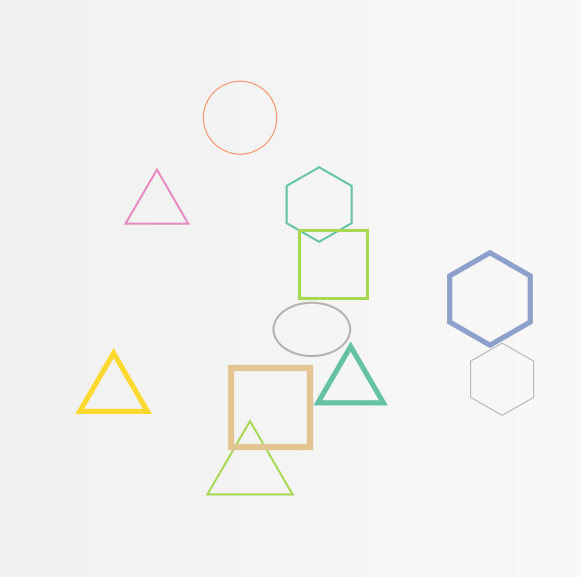[{"shape": "hexagon", "thickness": 1, "radius": 0.32, "center": [0.549, 0.645]}, {"shape": "triangle", "thickness": 2.5, "radius": 0.33, "center": [0.603, 0.334]}, {"shape": "circle", "thickness": 0.5, "radius": 0.32, "center": [0.413, 0.795]}, {"shape": "hexagon", "thickness": 2.5, "radius": 0.4, "center": [0.843, 0.481]}, {"shape": "triangle", "thickness": 1, "radius": 0.31, "center": [0.27, 0.643]}, {"shape": "triangle", "thickness": 1, "radius": 0.42, "center": [0.43, 0.185]}, {"shape": "square", "thickness": 1.5, "radius": 0.29, "center": [0.572, 0.542]}, {"shape": "triangle", "thickness": 2.5, "radius": 0.34, "center": [0.195, 0.32]}, {"shape": "square", "thickness": 3, "radius": 0.34, "center": [0.465, 0.293]}, {"shape": "hexagon", "thickness": 0.5, "radius": 0.31, "center": [0.864, 0.342]}, {"shape": "oval", "thickness": 1, "radius": 0.33, "center": [0.536, 0.429]}]